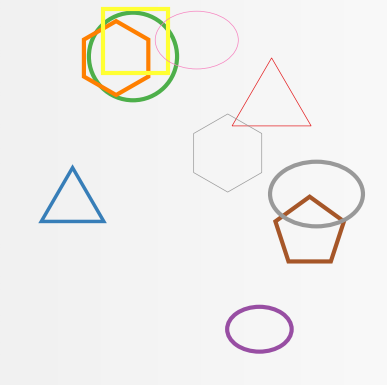[{"shape": "triangle", "thickness": 0.5, "radius": 0.59, "center": [0.701, 0.732]}, {"shape": "triangle", "thickness": 2.5, "radius": 0.47, "center": [0.187, 0.471]}, {"shape": "circle", "thickness": 3, "radius": 0.57, "center": [0.343, 0.853]}, {"shape": "oval", "thickness": 3, "radius": 0.42, "center": [0.669, 0.145]}, {"shape": "hexagon", "thickness": 3, "radius": 0.48, "center": [0.3, 0.849]}, {"shape": "square", "thickness": 3, "radius": 0.42, "center": [0.349, 0.893]}, {"shape": "pentagon", "thickness": 3, "radius": 0.46, "center": [0.799, 0.396]}, {"shape": "oval", "thickness": 0.5, "radius": 0.54, "center": [0.508, 0.896]}, {"shape": "oval", "thickness": 3, "radius": 0.6, "center": [0.817, 0.496]}, {"shape": "hexagon", "thickness": 0.5, "radius": 0.51, "center": [0.588, 0.603]}]